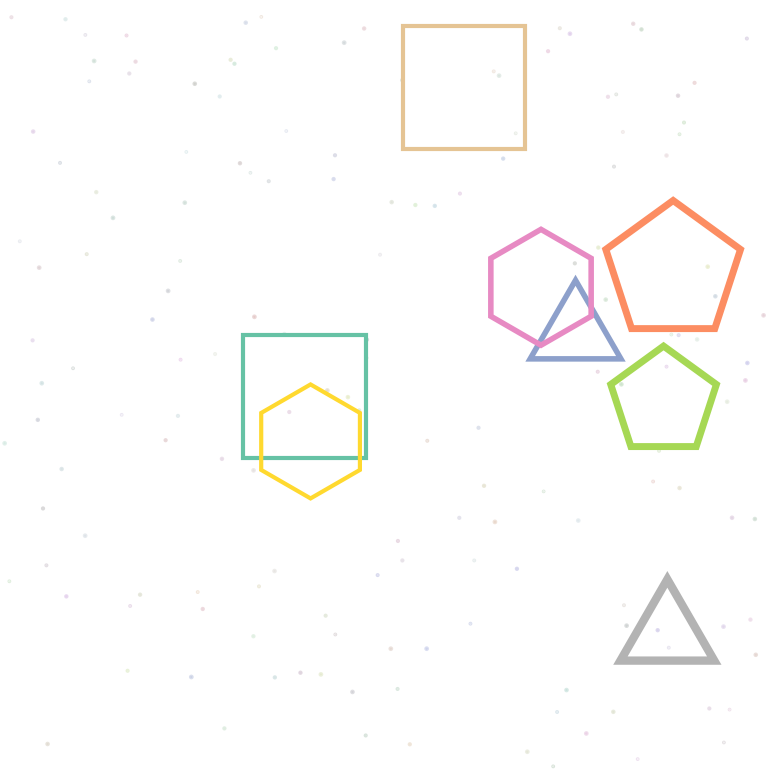[{"shape": "square", "thickness": 1.5, "radius": 0.4, "center": [0.396, 0.485]}, {"shape": "pentagon", "thickness": 2.5, "radius": 0.46, "center": [0.874, 0.648]}, {"shape": "triangle", "thickness": 2, "radius": 0.34, "center": [0.747, 0.568]}, {"shape": "hexagon", "thickness": 2, "radius": 0.38, "center": [0.703, 0.627]}, {"shape": "pentagon", "thickness": 2.5, "radius": 0.36, "center": [0.862, 0.478]}, {"shape": "hexagon", "thickness": 1.5, "radius": 0.37, "center": [0.403, 0.427]}, {"shape": "square", "thickness": 1.5, "radius": 0.4, "center": [0.603, 0.886]}, {"shape": "triangle", "thickness": 3, "radius": 0.35, "center": [0.867, 0.177]}]